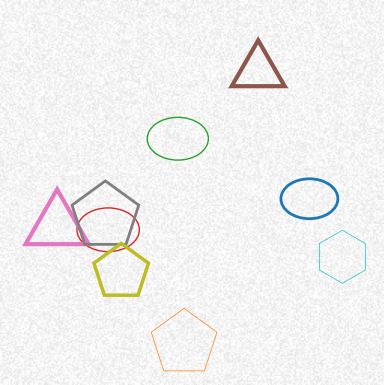[{"shape": "oval", "thickness": 2, "radius": 0.37, "center": [0.804, 0.484]}, {"shape": "pentagon", "thickness": 0.5, "radius": 0.45, "center": [0.478, 0.109]}, {"shape": "oval", "thickness": 1, "radius": 0.4, "center": [0.462, 0.64]}, {"shape": "oval", "thickness": 1, "radius": 0.41, "center": [0.281, 0.403]}, {"shape": "triangle", "thickness": 3, "radius": 0.4, "center": [0.671, 0.816]}, {"shape": "triangle", "thickness": 3, "radius": 0.47, "center": [0.148, 0.413]}, {"shape": "pentagon", "thickness": 2, "radius": 0.46, "center": [0.274, 0.439]}, {"shape": "pentagon", "thickness": 2.5, "radius": 0.37, "center": [0.315, 0.293]}, {"shape": "hexagon", "thickness": 0.5, "radius": 0.34, "center": [0.889, 0.333]}]